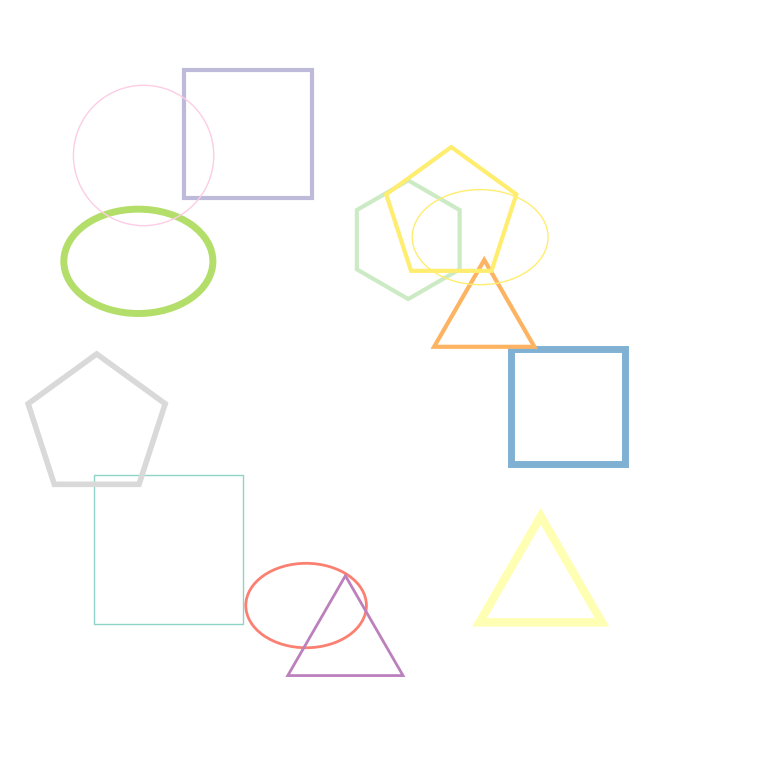[{"shape": "square", "thickness": 0.5, "radius": 0.48, "center": [0.219, 0.287]}, {"shape": "triangle", "thickness": 3, "radius": 0.46, "center": [0.702, 0.238]}, {"shape": "square", "thickness": 1.5, "radius": 0.42, "center": [0.322, 0.826]}, {"shape": "oval", "thickness": 1, "radius": 0.39, "center": [0.398, 0.214]}, {"shape": "square", "thickness": 2.5, "radius": 0.37, "center": [0.737, 0.472]}, {"shape": "triangle", "thickness": 1.5, "radius": 0.38, "center": [0.629, 0.587]}, {"shape": "oval", "thickness": 2.5, "radius": 0.48, "center": [0.18, 0.661]}, {"shape": "circle", "thickness": 0.5, "radius": 0.46, "center": [0.186, 0.798]}, {"shape": "pentagon", "thickness": 2, "radius": 0.47, "center": [0.126, 0.447]}, {"shape": "triangle", "thickness": 1, "radius": 0.43, "center": [0.449, 0.166]}, {"shape": "hexagon", "thickness": 1.5, "radius": 0.39, "center": [0.53, 0.689]}, {"shape": "oval", "thickness": 0.5, "radius": 0.44, "center": [0.624, 0.692]}, {"shape": "pentagon", "thickness": 1.5, "radius": 0.44, "center": [0.586, 0.72]}]